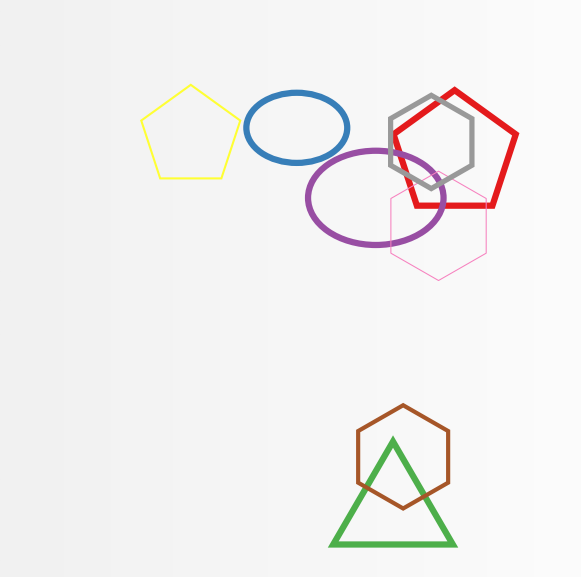[{"shape": "pentagon", "thickness": 3, "radius": 0.55, "center": [0.782, 0.732]}, {"shape": "oval", "thickness": 3, "radius": 0.43, "center": [0.511, 0.778]}, {"shape": "triangle", "thickness": 3, "radius": 0.59, "center": [0.676, 0.116]}, {"shape": "oval", "thickness": 3, "radius": 0.58, "center": [0.647, 0.657]}, {"shape": "pentagon", "thickness": 1, "radius": 0.45, "center": [0.328, 0.763]}, {"shape": "hexagon", "thickness": 2, "radius": 0.45, "center": [0.694, 0.208]}, {"shape": "hexagon", "thickness": 0.5, "radius": 0.47, "center": [0.754, 0.608]}, {"shape": "hexagon", "thickness": 2.5, "radius": 0.4, "center": [0.742, 0.753]}]